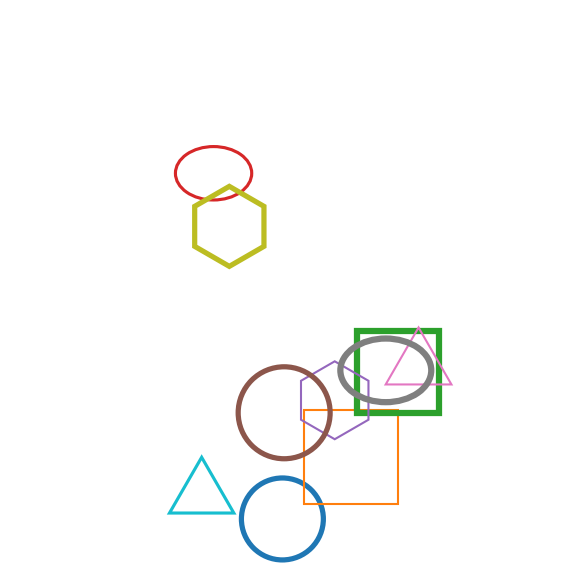[{"shape": "circle", "thickness": 2.5, "radius": 0.35, "center": [0.489, 0.101]}, {"shape": "square", "thickness": 1, "radius": 0.41, "center": [0.608, 0.208]}, {"shape": "square", "thickness": 3, "radius": 0.35, "center": [0.689, 0.356]}, {"shape": "oval", "thickness": 1.5, "radius": 0.33, "center": [0.37, 0.699]}, {"shape": "hexagon", "thickness": 1, "radius": 0.34, "center": [0.58, 0.306]}, {"shape": "circle", "thickness": 2.5, "radius": 0.4, "center": [0.492, 0.284]}, {"shape": "triangle", "thickness": 1, "radius": 0.33, "center": [0.725, 0.366]}, {"shape": "oval", "thickness": 3, "radius": 0.39, "center": [0.668, 0.358]}, {"shape": "hexagon", "thickness": 2.5, "radius": 0.35, "center": [0.397, 0.607]}, {"shape": "triangle", "thickness": 1.5, "radius": 0.32, "center": [0.349, 0.143]}]